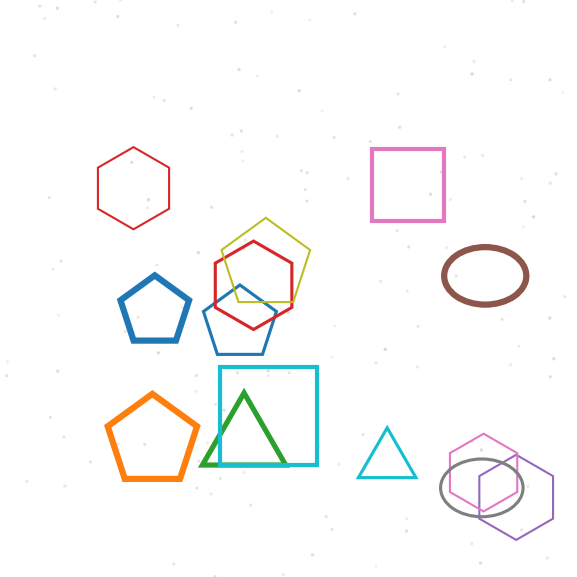[{"shape": "pentagon", "thickness": 1.5, "radius": 0.33, "center": [0.415, 0.439]}, {"shape": "pentagon", "thickness": 3, "radius": 0.31, "center": [0.268, 0.46]}, {"shape": "pentagon", "thickness": 3, "radius": 0.41, "center": [0.264, 0.236]}, {"shape": "triangle", "thickness": 2.5, "radius": 0.42, "center": [0.423, 0.235]}, {"shape": "hexagon", "thickness": 1.5, "radius": 0.38, "center": [0.439, 0.505]}, {"shape": "hexagon", "thickness": 1, "radius": 0.36, "center": [0.231, 0.673]}, {"shape": "hexagon", "thickness": 1, "radius": 0.37, "center": [0.894, 0.138]}, {"shape": "oval", "thickness": 3, "radius": 0.36, "center": [0.84, 0.521]}, {"shape": "hexagon", "thickness": 1, "radius": 0.34, "center": [0.837, 0.181]}, {"shape": "square", "thickness": 2, "radius": 0.31, "center": [0.707, 0.679]}, {"shape": "oval", "thickness": 1.5, "radius": 0.36, "center": [0.834, 0.154]}, {"shape": "pentagon", "thickness": 1, "radius": 0.4, "center": [0.46, 0.541]}, {"shape": "triangle", "thickness": 1.5, "radius": 0.29, "center": [0.67, 0.201]}, {"shape": "square", "thickness": 2, "radius": 0.42, "center": [0.465, 0.279]}]